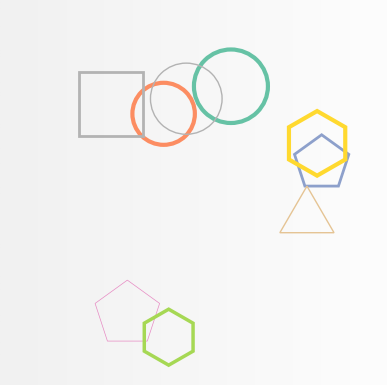[{"shape": "circle", "thickness": 3, "radius": 0.48, "center": [0.596, 0.776]}, {"shape": "circle", "thickness": 3, "radius": 0.4, "center": [0.422, 0.704]}, {"shape": "pentagon", "thickness": 2, "radius": 0.37, "center": [0.83, 0.576]}, {"shape": "pentagon", "thickness": 0.5, "radius": 0.44, "center": [0.329, 0.185]}, {"shape": "hexagon", "thickness": 2.5, "radius": 0.36, "center": [0.435, 0.124]}, {"shape": "hexagon", "thickness": 3, "radius": 0.42, "center": [0.818, 0.628]}, {"shape": "triangle", "thickness": 1, "radius": 0.4, "center": [0.792, 0.436]}, {"shape": "circle", "thickness": 1, "radius": 0.46, "center": [0.481, 0.744]}, {"shape": "square", "thickness": 2, "radius": 0.41, "center": [0.287, 0.73]}]